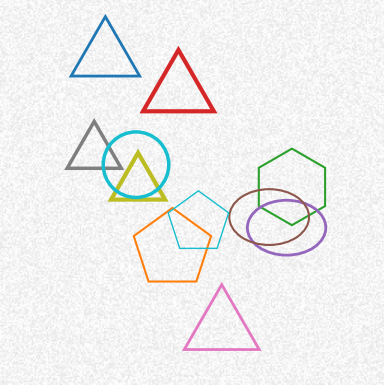[{"shape": "triangle", "thickness": 2, "radius": 0.51, "center": [0.274, 0.854]}, {"shape": "pentagon", "thickness": 1.5, "radius": 0.53, "center": [0.448, 0.354]}, {"shape": "hexagon", "thickness": 1.5, "radius": 0.5, "center": [0.758, 0.515]}, {"shape": "triangle", "thickness": 3, "radius": 0.53, "center": [0.464, 0.764]}, {"shape": "oval", "thickness": 2, "radius": 0.51, "center": [0.744, 0.409]}, {"shape": "oval", "thickness": 1.5, "radius": 0.52, "center": [0.699, 0.436]}, {"shape": "triangle", "thickness": 2, "radius": 0.56, "center": [0.576, 0.148]}, {"shape": "triangle", "thickness": 2.5, "radius": 0.41, "center": [0.245, 0.603]}, {"shape": "triangle", "thickness": 3, "radius": 0.4, "center": [0.359, 0.522]}, {"shape": "pentagon", "thickness": 1, "radius": 0.41, "center": [0.515, 0.422]}, {"shape": "circle", "thickness": 2.5, "radius": 0.43, "center": [0.353, 0.572]}]